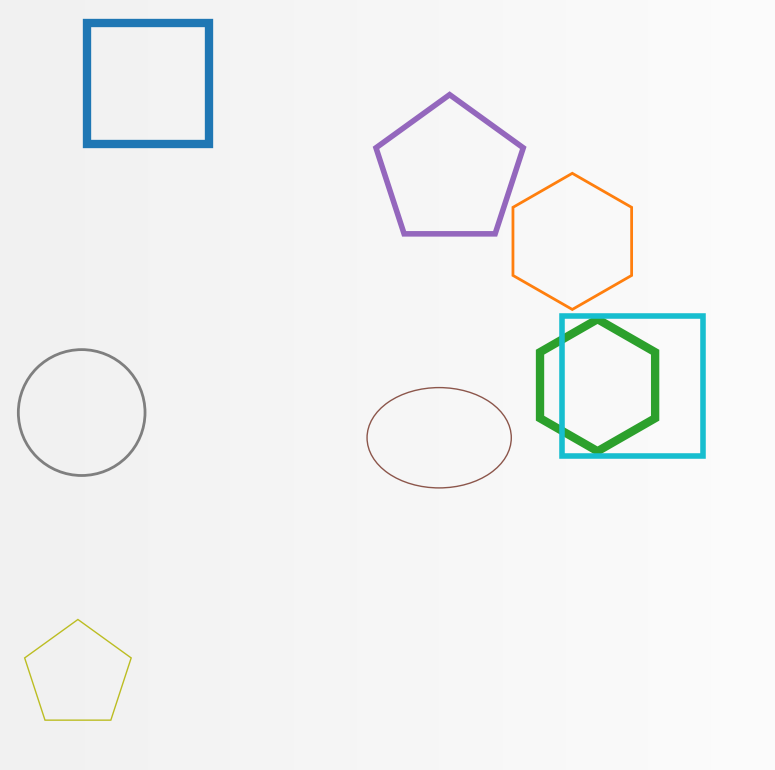[{"shape": "square", "thickness": 3, "radius": 0.39, "center": [0.191, 0.892]}, {"shape": "hexagon", "thickness": 1, "radius": 0.44, "center": [0.738, 0.687]}, {"shape": "hexagon", "thickness": 3, "radius": 0.43, "center": [0.771, 0.5]}, {"shape": "pentagon", "thickness": 2, "radius": 0.5, "center": [0.58, 0.777]}, {"shape": "oval", "thickness": 0.5, "radius": 0.47, "center": [0.567, 0.431]}, {"shape": "circle", "thickness": 1, "radius": 0.41, "center": [0.105, 0.464]}, {"shape": "pentagon", "thickness": 0.5, "radius": 0.36, "center": [0.101, 0.123]}, {"shape": "square", "thickness": 2, "radius": 0.46, "center": [0.816, 0.499]}]